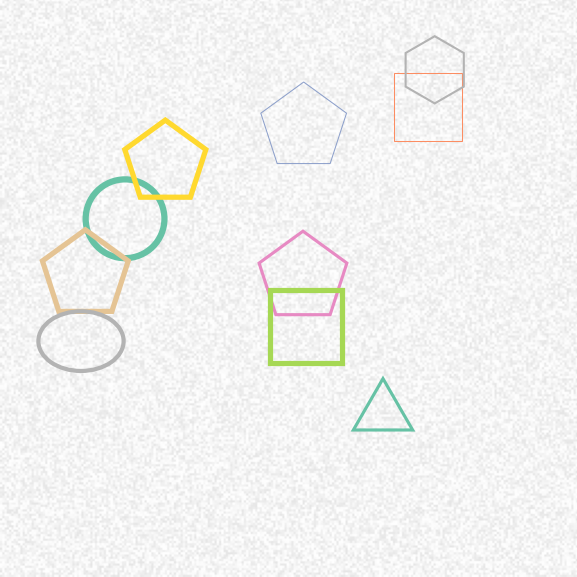[{"shape": "circle", "thickness": 3, "radius": 0.34, "center": [0.217, 0.62]}, {"shape": "triangle", "thickness": 1.5, "radius": 0.3, "center": [0.663, 0.284]}, {"shape": "square", "thickness": 0.5, "radius": 0.29, "center": [0.741, 0.814]}, {"shape": "pentagon", "thickness": 0.5, "radius": 0.39, "center": [0.526, 0.779]}, {"shape": "pentagon", "thickness": 1.5, "radius": 0.4, "center": [0.525, 0.519]}, {"shape": "square", "thickness": 2.5, "radius": 0.31, "center": [0.529, 0.434]}, {"shape": "pentagon", "thickness": 2.5, "radius": 0.37, "center": [0.286, 0.717]}, {"shape": "pentagon", "thickness": 2.5, "radius": 0.39, "center": [0.148, 0.523]}, {"shape": "oval", "thickness": 2, "radius": 0.37, "center": [0.14, 0.408]}, {"shape": "hexagon", "thickness": 1, "radius": 0.29, "center": [0.753, 0.878]}]